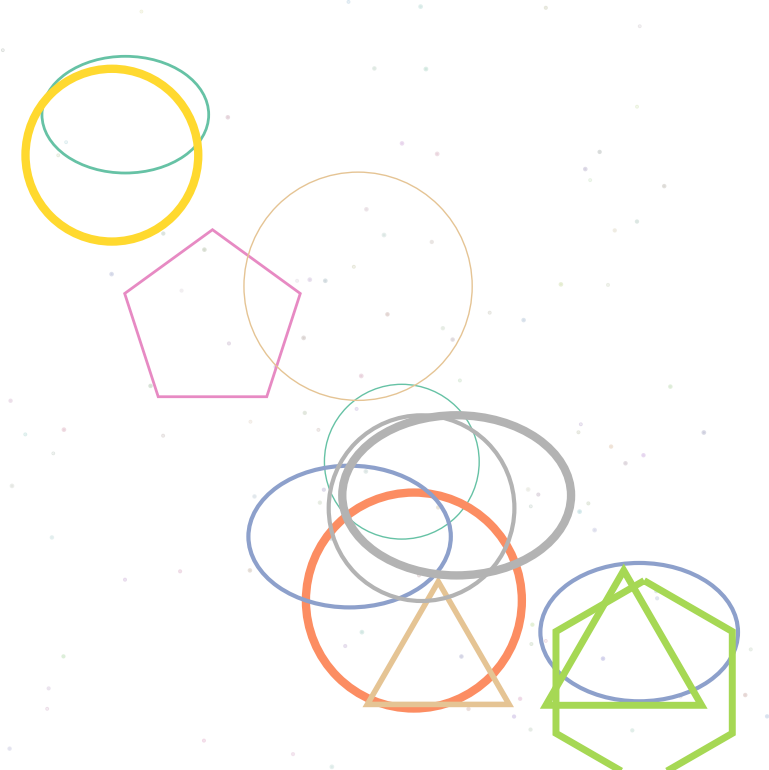[{"shape": "oval", "thickness": 1, "radius": 0.54, "center": [0.163, 0.851]}, {"shape": "circle", "thickness": 0.5, "radius": 0.5, "center": [0.522, 0.4]}, {"shape": "circle", "thickness": 3, "radius": 0.7, "center": [0.538, 0.22]}, {"shape": "oval", "thickness": 1.5, "radius": 0.64, "center": [0.83, 0.179]}, {"shape": "oval", "thickness": 1.5, "radius": 0.66, "center": [0.454, 0.303]}, {"shape": "pentagon", "thickness": 1, "radius": 0.6, "center": [0.276, 0.582]}, {"shape": "triangle", "thickness": 2.5, "radius": 0.58, "center": [0.81, 0.142]}, {"shape": "hexagon", "thickness": 2.5, "radius": 0.66, "center": [0.837, 0.114]}, {"shape": "circle", "thickness": 3, "radius": 0.56, "center": [0.145, 0.798]}, {"shape": "triangle", "thickness": 2, "radius": 0.53, "center": [0.569, 0.138]}, {"shape": "circle", "thickness": 0.5, "radius": 0.74, "center": [0.465, 0.628]}, {"shape": "oval", "thickness": 3, "radius": 0.74, "center": [0.593, 0.357]}, {"shape": "circle", "thickness": 1.5, "radius": 0.6, "center": [0.547, 0.34]}]